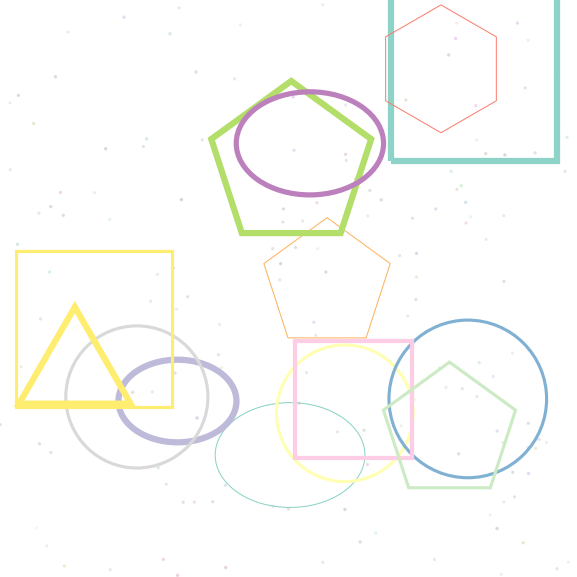[{"shape": "oval", "thickness": 0.5, "radius": 0.65, "center": [0.502, 0.211]}, {"shape": "square", "thickness": 3, "radius": 0.71, "center": [0.821, 0.863]}, {"shape": "circle", "thickness": 1.5, "radius": 0.59, "center": [0.597, 0.283]}, {"shape": "oval", "thickness": 3, "radius": 0.51, "center": [0.307, 0.305]}, {"shape": "hexagon", "thickness": 0.5, "radius": 0.55, "center": [0.764, 0.88]}, {"shape": "circle", "thickness": 1.5, "radius": 0.68, "center": [0.81, 0.308]}, {"shape": "pentagon", "thickness": 0.5, "radius": 0.58, "center": [0.566, 0.507]}, {"shape": "pentagon", "thickness": 3, "radius": 0.73, "center": [0.504, 0.713]}, {"shape": "square", "thickness": 2, "radius": 0.51, "center": [0.612, 0.308]}, {"shape": "circle", "thickness": 1.5, "radius": 0.62, "center": [0.237, 0.312]}, {"shape": "oval", "thickness": 2.5, "radius": 0.64, "center": [0.537, 0.751]}, {"shape": "pentagon", "thickness": 1.5, "radius": 0.6, "center": [0.778, 0.252]}, {"shape": "triangle", "thickness": 3, "radius": 0.56, "center": [0.13, 0.356]}, {"shape": "square", "thickness": 1.5, "radius": 0.67, "center": [0.163, 0.43]}]